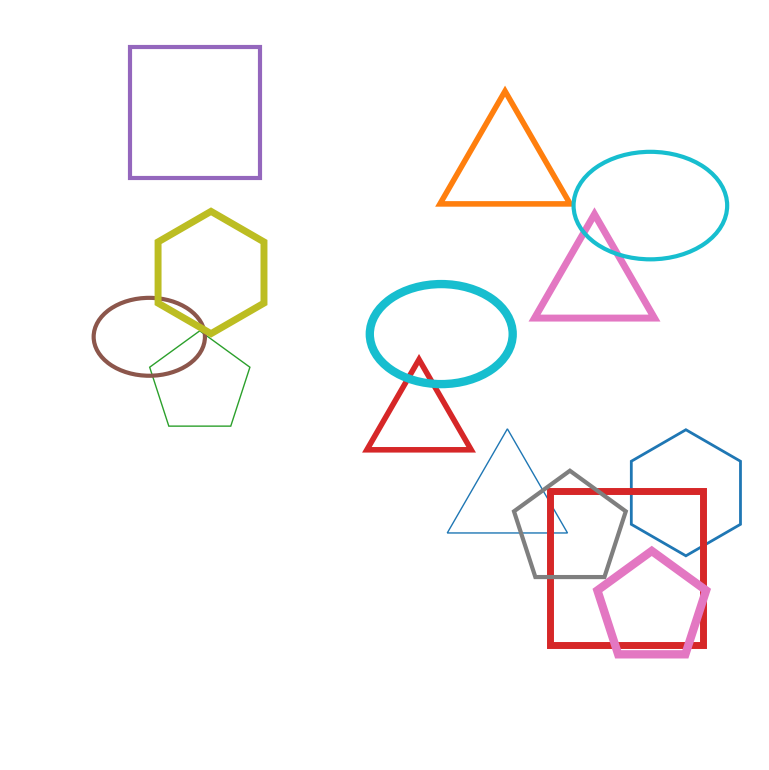[{"shape": "hexagon", "thickness": 1, "radius": 0.41, "center": [0.891, 0.36]}, {"shape": "triangle", "thickness": 0.5, "radius": 0.45, "center": [0.659, 0.353]}, {"shape": "triangle", "thickness": 2, "radius": 0.49, "center": [0.656, 0.784]}, {"shape": "pentagon", "thickness": 0.5, "radius": 0.34, "center": [0.259, 0.502]}, {"shape": "triangle", "thickness": 2, "radius": 0.39, "center": [0.544, 0.455]}, {"shape": "square", "thickness": 2.5, "radius": 0.5, "center": [0.814, 0.262]}, {"shape": "square", "thickness": 1.5, "radius": 0.42, "center": [0.253, 0.854]}, {"shape": "oval", "thickness": 1.5, "radius": 0.36, "center": [0.194, 0.563]}, {"shape": "pentagon", "thickness": 3, "radius": 0.37, "center": [0.846, 0.21]}, {"shape": "triangle", "thickness": 2.5, "radius": 0.45, "center": [0.772, 0.632]}, {"shape": "pentagon", "thickness": 1.5, "radius": 0.38, "center": [0.74, 0.312]}, {"shape": "hexagon", "thickness": 2.5, "radius": 0.4, "center": [0.274, 0.646]}, {"shape": "oval", "thickness": 1.5, "radius": 0.5, "center": [0.845, 0.733]}, {"shape": "oval", "thickness": 3, "radius": 0.46, "center": [0.573, 0.566]}]